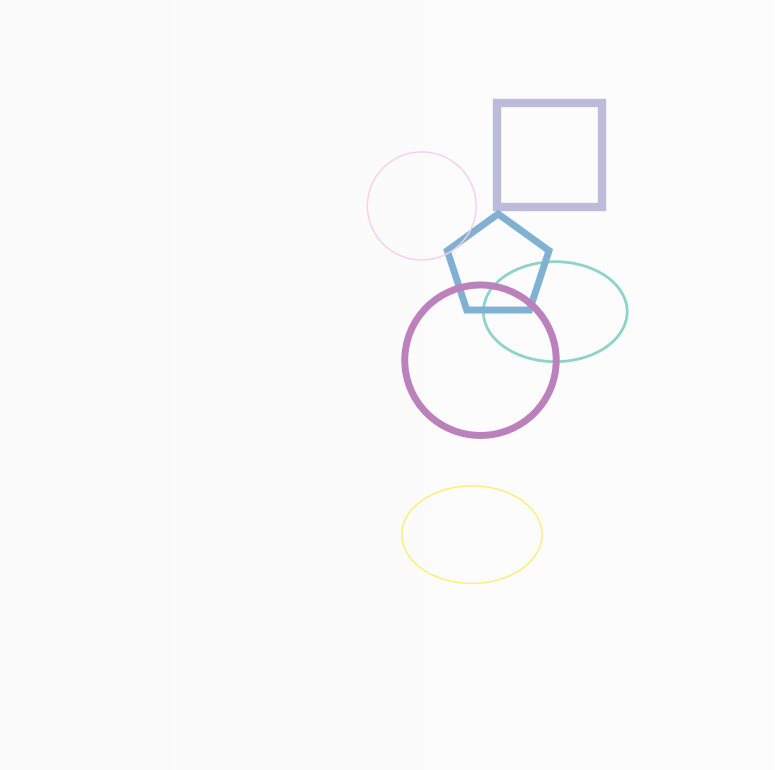[{"shape": "oval", "thickness": 1, "radius": 0.46, "center": [0.716, 0.595]}, {"shape": "square", "thickness": 3, "radius": 0.34, "center": [0.709, 0.798]}, {"shape": "pentagon", "thickness": 2.5, "radius": 0.34, "center": [0.643, 0.653]}, {"shape": "circle", "thickness": 0.5, "radius": 0.35, "center": [0.544, 0.733]}, {"shape": "circle", "thickness": 2.5, "radius": 0.49, "center": [0.62, 0.532]}, {"shape": "oval", "thickness": 0.5, "radius": 0.45, "center": [0.609, 0.306]}]